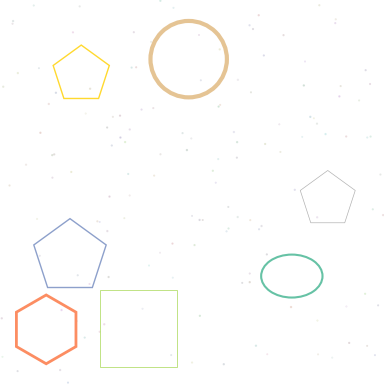[{"shape": "oval", "thickness": 1.5, "radius": 0.4, "center": [0.758, 0.283]}, {"shape": "hexagon", "thickness": 2, "radius": 0.45, "center": [0.12, 0.145]}, {"shape": "pentagon", "thickness": 1, "radius": 0.49, "center": [0.182, 0.333]}, {"shape": "square", "thickness": 0.5, "radius": 0.5, "center": [0.359, 0.147]}, {"shape": "pentagon", "thickness": 1, "radius": 0.38, "center": [0.211, 0.806]}, {"shape": "circle", "thickness": 3, "radius": 0.5, "center": [0.49, 0.846]}, {"shape": "pentagon", "thickness": 0.5, "radius": 0.38, "center": [0.851, 0.482]}]